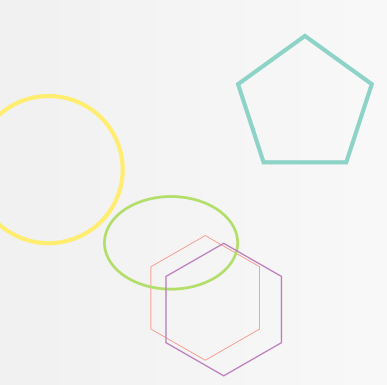[{"shape": "pentagon", "thickness": 3, "radius": 0.91, "center": [0.787, 0.725]}, {"shape": "hexagon", "thickness": 0.5, "radius": 0.81, "center": [0.53, 0.226]}, {"shape": "oval", "thickness": 2, "radius": 0.86, "center": [0.441, 0.369]}, {"shape": "hexagon", "thickness": 1, "radius": 0.86, "center": [0.577, 0.196]}, {"shape": "circle", "thickness": 3, "radius": 0.96, "center": [0.126, 0.559]}]